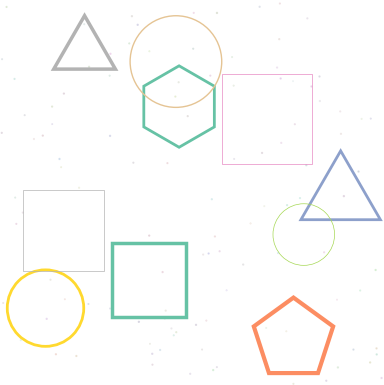[{"shape": "hexagon", "thickness": 2, "radius": 0.53, "center": [0.465, 0.723]}, {"shape": "square", "thickness": 2.5, "radius": 0.48, "center": [0.387, 0.273]}, {"shape": "pentagon", "thickness": 3, "radius": 0.54, "center": [0.762, 0.119]}, {"shape": "triangle", "thickness": 2, "radius": 0.6, "center": [0.885, 0.489]}, {"shape": "square", "thickness": 0.5, "radius": 0.58, "center": [0.693, 0.692]}, {"shape": "circle", "thickness": 0.5, "radius": 0.4, "center": [0.789, 0.391]}, {"shape": "circle", "thickness": 2, "radius": 0.5, "center": [0.118, 0.2]}, {"shape": "circle", "thickness": 1, "radius": 0.59, "center": [0.457, 0.84]}, {"shape": "triangle", "thickness": 2.5, "radius": 0.46, "center": [0.22, 0.867]}, {"shape": "square", "thickness": 0.5, "radius": 0.52, "center": [0.165, 0.401]}]